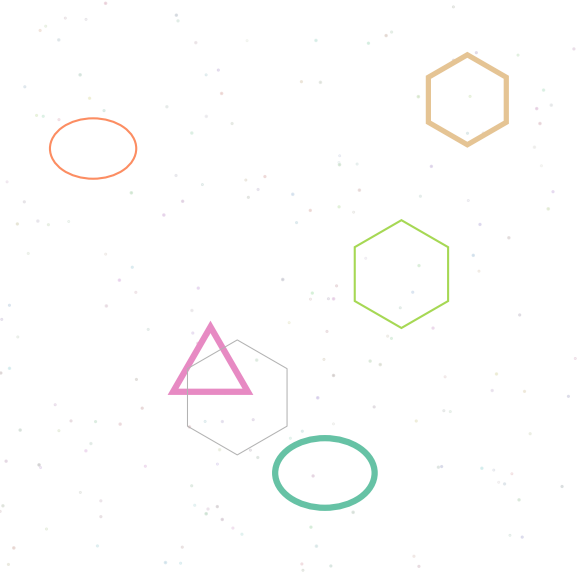[{"shape": "oval", "thickness": 3, "radius": 0.43, "center": [0.563, 0.18]}, {"shape": "oval", "thickness": 1, "radius": 0.37, "center": [0.161, 0.742]}, {"shape": "triangle", "thickness": 3, "radius": 0.37, "center": [0.364, 0.358]}, {"shape": "hexagon", "thickness": 1, "radius": 0.47, "center": [0.695, 0.525]}, {"shape": "hexagon", "thickness": 2.5, "radius": 0.39, "center": [0.809, 0.826]}, {"shape": "hexagon", "thickness": 0.5, "radius": 0.5, "center": [0.411, 0.311]}]